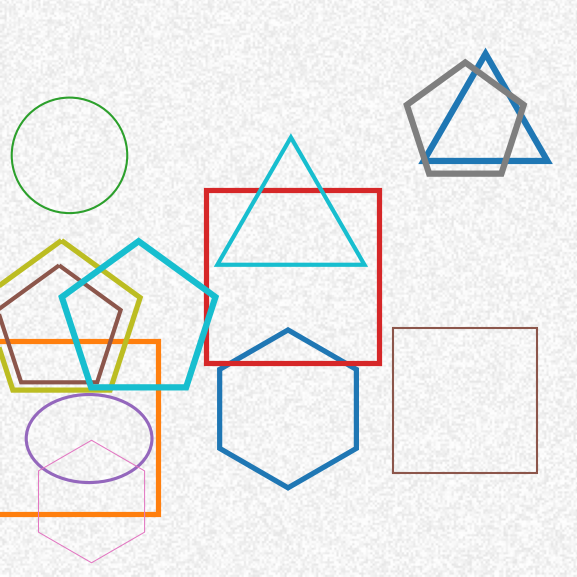[{"shape": "triangle", "thickness": 3, "radius": 0.62, "center": [0.841, 0.782]}, {"shape": "hexagon", "thickness": 2.5, "radius": 0.68, "center": [0.499, 0.291]}, {"shape": "square", "thickness": 2.5, "radius": 0.75, "center": [0.125, 0.259]}, {"shape": "circle", "thickness": 1, "radius": 0.5, "center": [0.12, 0.73]}, {"shape": "square", "thickness": 2.5, "radius": 0.75, "center": [0.507, 0.52]}, {"shape": "oval", "thickness": 1.5, "radius": 0.54, "center": [0.154, 0.24]}, {"shape": "square", "thickness": 1, "radius": 0.63, "center": [0.805, 0.306]}, {"shape": "pentagon", "thickness": 2, "radius": 0.56, "center": [0.102, 0.428]}, {"shape": "hexagon", "thickness": 0.5, "radius": 0.53, "center": [0.159, 0.131]}, {"shape": "pentagon", "thickness": 3, "radius": 0.53, "center": [0.806, 0.785]}, {"shape": "pentagon", "thickness": 2.5, "radius": 0.72, "center": [0.106, 0.439]}, {"shape": "pentagon", "thickness": 3, "radius": 0.7, "center": [0.24, 0.442]}, {"shape": "triangle", "thickness": 2, "radius": 0.74, "center": [0.504, 0.614]}]